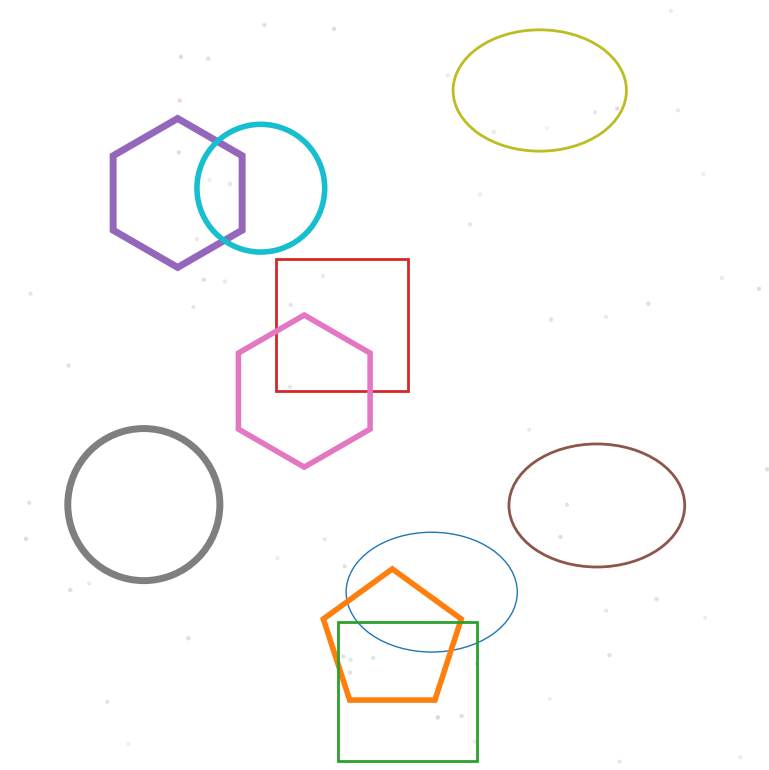[{"shape": "oval", "thickness": 0.5, "radius": 0.56, "center": [0.561, 0.231]}, {"shape": "pentagon", "thickness": 2, "radius": 0.47, "center": [0.509, 0.167]}, {"shape": "square", "thickness": 1, "radius": 0.45, "center": [0.529, 0.102]}, {"shape": "square", "thickness": 1, "radius": 0.43, "center": [0.444, 0.578]}, {"shape": "hexagon", "thickness": 2.5, "radius": 0.48, "center": [0.231, 0.749]}, {"shape": "oval", "thickness": 1, "radius": 0.57, "center": [0.775, 0.344]}, {"shape": "hexagon", "thickness": 2, "radius": 0.49, "center": [0.395, 0.492]}, {"shape": "circle", "thickness": 2.5, "radius": 0.49, "center": [0.187, 0.345]}, {"shape": "oval", "thickness": 1, "radius": 0.56, "center": [0.701, 0.882]}, {"shape": "circle", "thickness": 2, "radius": 0.41, "center": [0.339, 0.756]}]